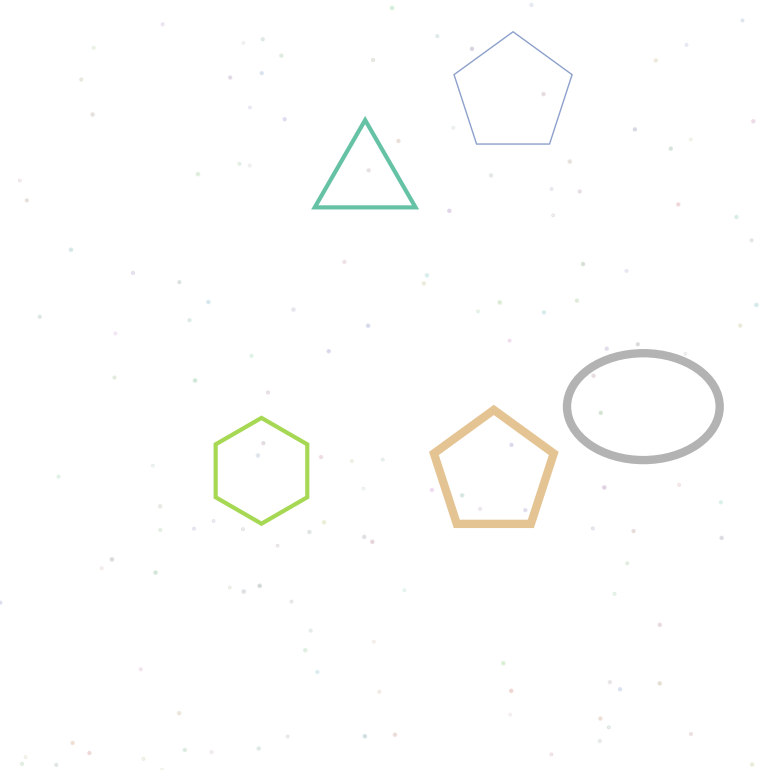[{"shape": "triangle", "thickness": 1.5, "radius": 0.38, "center": [0.474, 0.768]}, {"shape": "pentagon", "thickness": 0.5, "radius": 0.4, "center": [0.666, 0.878]}, {"shape": "hexagon", "thickness": 1.5, "radius": 0.34, "center": [0.34, 0.389]}, {"shape": "pentagon", "thickness": 3, "radius": 0.41, "center": [0.641, 0.386]}, {"shape": "oval", "thickness": 3, "radius": 0.5, "center": [0.836, 0.472]}]